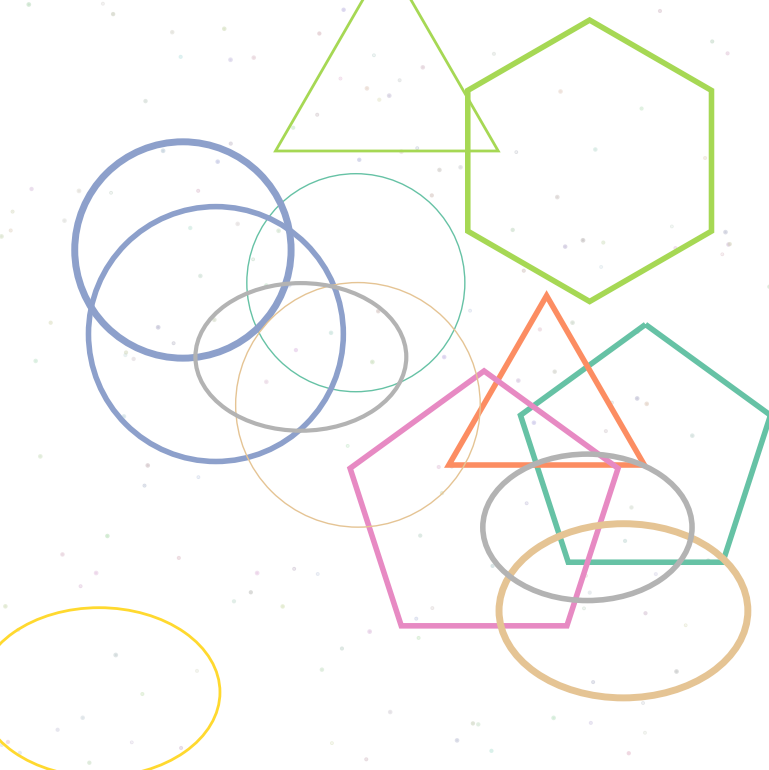[{"shape": "pentagon", "thickness": 2, "radius": 0.85, "center": [0.838, 0.408]}, {"shape": "circle", "thickness": 0.5, "radius": 0.71, "center": [0.462, 0.633]}, {"shape": "triangle", "thickness": 2, "radius": 0.73, "center": [0.71, 0.469]}, {"shape": "circle", "thickness": 2, "radius": 0.83, "center": [0.28, 0.566]}, {"shape": "circle", "thickness": 2.5, "radius": 0.7, "center": [0.238, 0.675]}, {"shape": "pentagon", "thickness": 2, "radius": 0.91, "center": [0.629, 0.335]}, {"shape": "triangle", "thickness": 1, "radius": 0.83, "center": [0.502, 0.887]}, {"shape": "hexagon", "thickness": 2, "radius": 0.91, "center": [0.766, 0.791]}, {"shape": "oval", "thickness": 1, "radius": 0.78, "center": [0.129, 0.101]}, {"shape": "circle", "thickness": 0.5, "radius": 0.79, "center": [0.465, 0.474]}, {"shape": "oval", "thickness": 2.5, "radius": 0.81, "center": [0.81, 0.207]}, {"shape": "oval", "thickness": 2, "radius": 0.68, "center": [0.763, 0.315]}, {"shape": "oval", "thickness": 1.5, "radius": 0.68, "center": [0.391, 0.536]}]